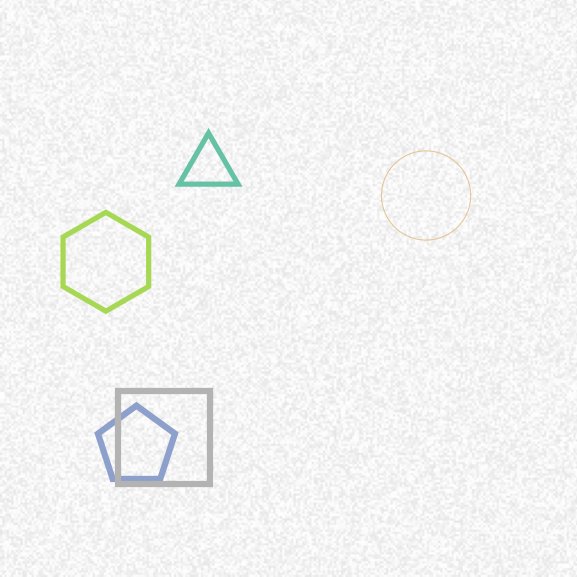[{"shape": "triangle", "thickness": 2.5, "radius": 0.29, "center": [0.361, 0.71]}, {"shape": "pentagon", "thickness": 3, "radius": 0.35, "center": [0.236, 0.227]}, {"shape": "hexagon", "thickness": 2.5, "radius": 0.43, "center": [0.183, 0.546]}, {"shape": "circle", "thickness": 0.5, "radius": 0.39, "center": [0.738, 0.661]}, {"shape": "square", "thickness": 3, "radius": 0.4, "center": [0.284, 0.241]}]